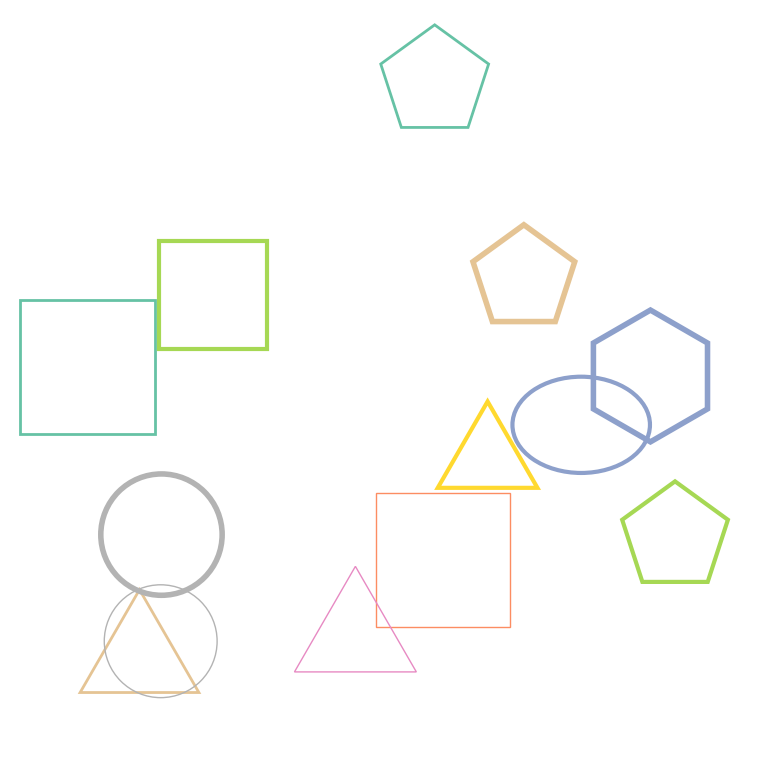[{"shape": "pentagon", "thickness": 1, "radius": 0.37, "center": [0.565, 0.894]}, {"shape": "square", "thickness": 1, "radius": 0.44, "center": [0.113, 0.523]}, {"shape": "square", "thickness": 0.5, "radius": 0.44, "center": [0.575, 0.272]}, {"shape": "hexagon", "thickness": 2, "radius": 0.43, "center": [0.845, 0.512]}, {"shape": "oval", "thickness": 1.5, "radius": 0.45, "center": [0.755, 0.448]}, {"shape": "triangle", "thickness": 0.5, "radius": 0.46, "center": [0.462, 0.173]}, {"shape": "square", "thickness": 1.5, "radius": 0.35, "center": [0.277, 0.616]}, {"shape": "pentagon", "thickness": 1.5, "radius": 0.36, "center": [0.877, 0.303]}, {"shape": "triangle", "thickness": 1.5, "radius": 0.37, "center": [0.633, 0.404]}, {"shape": "triangle", "thickness": 1, "radius": 0.45, "center": [0.181, 0.145]}, {"shape": "pentagon", "thickness": 2, "radius": 0.35, "center": [0.68, 0.639]}, {"shape": "circle", "thickness": 0.5, "radius": 0.37, "center": [0.209, 0.167]}, {"shape": "circle", "thickness": 2, "radius": 0.39, "center": [0.21, 0.306]}]